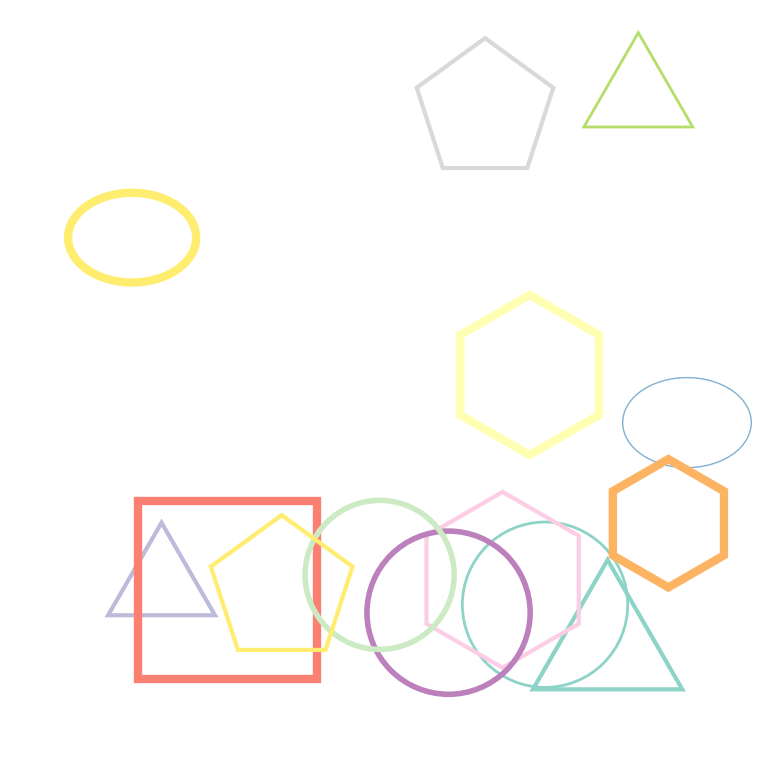[{"shape": "triangle", "thickness": 1.5, "radius": 0.56, "center": [0.789, 0.161]}, {"shape": "circle", "thickness": 1, "radius": 0.54, "center": [0.708, 0.215]}, {"shape": "hexagon", "thickness": 3, "radius": 0.52, "center": [0.688, 0.513]}, {"shape": "triangle", "thickness": 1.5, "radius": 0.4, "center": [0.21, 0.241]}, {"shape": "square", "thickness": 3, "radius": 0.58, "center": [0.295, 0.234]}, {"shape": "oval", "thickness": 0.5, "radius": 0.42, "center": [0.892, 0.451]}, {"shape": "hexagon", "thickness": 3, "radius": 0.42, "center": [0.868, 0.32]}, {"shape": "triangle", "thickness": 1, "radius": 0.41, "center": [0.829, 0.876]}, {"shape": "hexagon", "thickness": 1.5, "radius": 0.57, "center": [0.653, 0.247]}, {"shape": "pentagon", "thickness": 1.5, "radius": 0.47, "center": [0.63, 0.857]}, {"shape": "circle", "thickness": 2, "radius": 0.53, "center": [0.583, 0.204]}, {"shape": "circle", "thickness": 2, "radius": 0.48, "center": [0.493, 0.253]}, {"shape": "oval", "thickness": 3, "radius": 0.42, "center": [0.172, 0.691]}, {"shape": "pentagon", "thickness": 1.5, "radius": 0.48, "center": [0.366, 0.234]}]